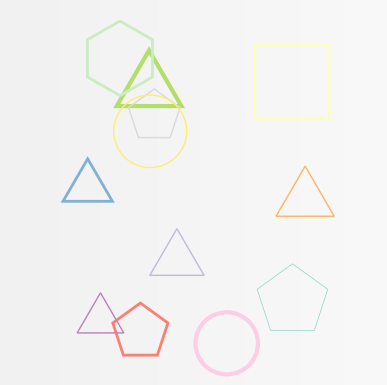[{"shape": "pentagon", "thickness": 0.5, "radius": 0.48, "center": [0.755, 0.219]}, {"shape": "square", "thickness": 1.5, "radius": 0.47, "center": [0.751, 0.788]}, {"shape": "triangle", "thickness": 1, "radius": 0.4, "center": [0.457, 0.325]}, {"shape": "pentagon", "thickness": 2, "radius": 0.37, "center": [0.362, 0.138]}, {"shape": "triangle", "thickness": 2, "radius": 0.37, "center": [0.226, 0.514]}, {"shape": "triangle", "thickness": 1, "radius": 0.43, "center": [0.787, 0.482]}, {"shape": "triangle", "thickness": 3, "radius": 0.48, "center": [0.385, 0.773]}, {"shape": "circle", "thickness": 3, "radius": 0.4, "center": [0.585, 0.108]}, {"shape": "pentagon", "thickness": 1, "radius": 0.35, "center": [0.398, 0.699]}, {"shape": "triangle", "thickness": 1, "radius": 0.35, "center": [0.259, 0.17]}, {"shape": "hexagon", "thickness": 2, "radius": 0.48, "center": [0.31, 0.848]}, {"shape": "circle", "thickness": 1, "radius": 0.47, "center": [0.388, 0.659]}]